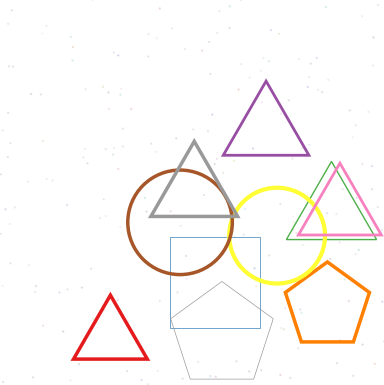[{"shape": "triangle", "thickness": 2.5, "radius": 0.55, "center": [0.287, 0.123]}, {"shape": "square", "thickness": 0.5, "radius": 0.59, "center": [0.559, 0.266]}, {"shape": "triangle", "thickness": 1, "radius": 0.68, "center": [0.861, 0.445]}, {"shape": "triangle", "thickness": 2, "radius": 0.64, "center": [0.691, 0.661]}, {"shape": "pentagon", "thickness": 2.5, "radius": 0.57, "center": [0.85, 0.205]}, {"shape": "circle", "thickness": 3, "radius": 0.62, "center": [0.72, 0.388]}, {"shape": "circle", "thickness": 2.5, "radius": 0.68, "center": [0.468, 0.423]}, {"shape": "triangle", "thickness": 2, "radius": 0.62, "center": [0.883, 0.452]}, {"shape": "pentagon", "thickness": 0.5, "radius": 0.7, "center": [0.576, 0.129]}, {"shape": "triangle", "thickness": 2.5, "radius": 0.65, "center": [0.505, 0.503]}]